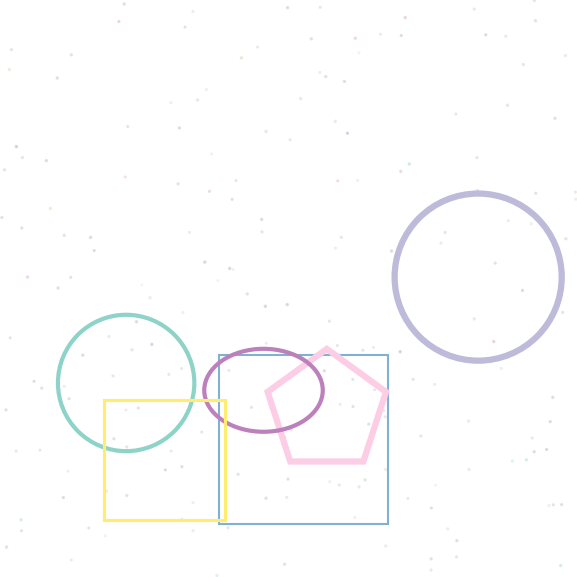[{"shape": "circle", "thickness": 2, "radius": 0.59, "center": [0.218, 0.336]}, {"shape": "circle", "thickness": 3, "radius": 0.72, "center": [0.828, 0.519]}, {"shape": "square", "thickness": 1, "radius": 0.73, "center": [0.525, 0.239]}, {"shape": "pentagon", "thickness": 3, "radius": 0.54, "center": [0.566, 0.287]}, {"shape": "oval", "thickness": 2, "radius": 0.51, "center": [0.456, 0.323]}, {"shape": "square", "thickness": 1.5, "radius": 0.52, "center": [0.285, 0.202]}]